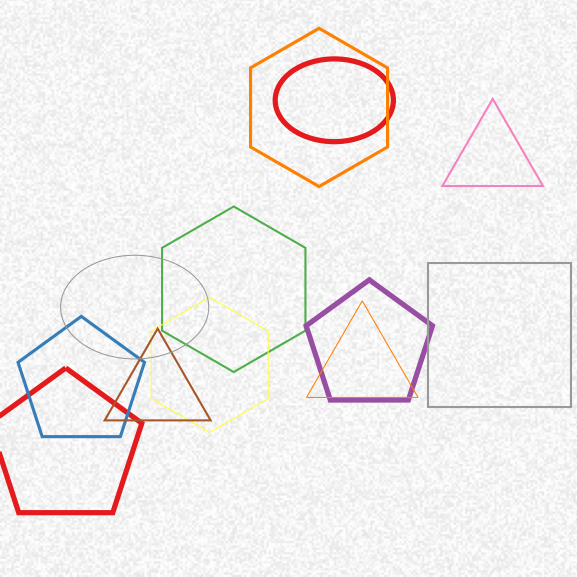[{"shape": "pentagon", "thickness": 2.5, "radius": 0.69, "center": [0.114, 0.223]}, {"shape": "oval", "thickness": 2.5, "radius": 0.51, "center": [0.579, 0.825]}, {"shape": "pentagon", "thickness": 1.5, "radius": 0.58, "center": [0.141, 0.336]}, {"shape": "hexagon", "thickness": 1, "radius": 0.72, "center": [0.405, 0.498]}, {"shape": "pentagon", "thickness": 2.5, "radius": 0.58, "center": [0.64, 0.399]}, {"shape": "hexagon", "thickness": 1.5, "radius": 0.68, "center": [0.552, 0.813]}, {"shape": "triangle", "thickness": 0.5, "radius": 0.56, "center": [0.627, 0.367]}, {"shape": "hexagon", "thickness": 0.5, "radius": 0.58, "center": [0.363, 0.367]}, {"shape": "triangle", "thickness": 1, "radius": 0.53, "center": [0.273, 0.324]}, {"shape": "triangle", "thickness": 1, "radius": 0.5, "center": [0.853, 0.727]}, {"shape": "square", "thickness": 1, "radius": 0.62, "center": [0.865, 0.419]}, {"shape": "oval", "thickness": 0.5, "radius": 0.64, "center": [0.233, 0.467]}]